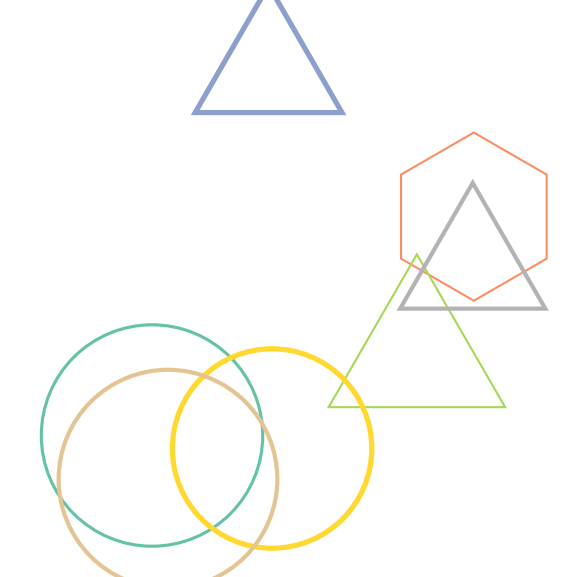[{"shape": "circle", "thickness": 1.5, "radius": 0.96, "center": [0.263, 0.245]}, {"shape": "hexagon", "thickness": 1, "radius": 0.73, "center": [0.82, 0.624]}, {"shape": "triangle", "thickness": 2.5, "radius": 0.73, "center": [0.465, 0.878]}, {"shape": "triangle", "thickness": 1, "radius": 0.88, "center": [0.722, 0.382]}, {"shape": "circle", "thickness": 2.5, "radius": 0.86, "center": [0.471, 0.223]}, {"shape": "circle", "thickness": 2, "radius": 0.95, "center": [0.291, 0.169]}, {"shape": "triangle", "thickness": 2, "radius": 0.73, "center": [0.819, 0.537]}]